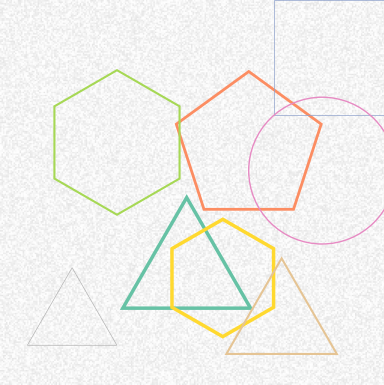[{"shape": "triangle", "thickness": 2.5, "radius": 0.96, "center": [0.485, 0.295]}, {"shape": "pentagon", "thickness": 2, "radius": 0.99, "center": [0.646, 0.616]}, {"shape": "square", "thickness": 0.5, "radius": 0.75, "center": [0.862, 0.85]}, {"shape": "circle", "thickness": 1, "radius": 0.95, "center": [0.837, 0.557]}, {"shape": "hexagon", "thickness": 1.5, "radius": 0.94, "center": [0.304, 0.63]}, {"shape": "hexagon", "thickness": 2.5, "radius": 0.76, "center": [0.579, 0.278]}, {"shape": "triangle", "thickness": 1.5, "radius": 0.83, "center": [0.731, 0.163]}, {"shape": "triangle", "thickness": 0.5, "radius": 0.67, "center": [0.187, 0.17]}]